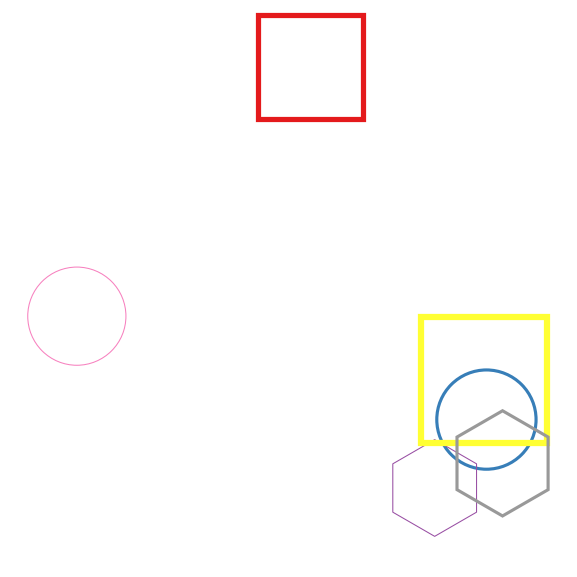[{"shape": "square", "thickness": 2.5, "radius": 0.45, "center": [0.538, 0.883]}, {"shape": "circle", "thickness": 1.5, "radius": 0.43, "center": [0.842, 0.273]}, {"shape": "hexagon", "thickness": 0.5, "radius": 0.42, "center": [0.753, 0.154]}, {"shape": "square", "thickness": 3, "radius": 0.54, "center": [0.838, 0.341]}, {"shape": "circle", "thickness": 0.5, "radius": 0.43, "center": [0.133, 0.452]}, {"shape": "hexagon", "thickness": 1.5, "radius": 0.46, "center": [0.87, 0.197]}]